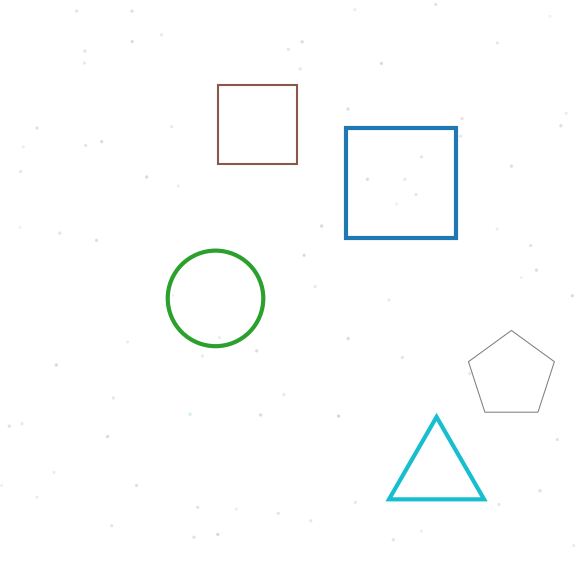[{"shape": "square", "thickness": 2, "radius": 0.47, "center": [0.695, 0.683]}, {"shape": "circle", "thickness": 2, "radius": 0.41, "center": [0.373, 0.482]}, {"shape": "square", "thickness": 1, "radius": 0.34, "center": [0.445, 0.784]}, {"shape": "pentagon", "thickness": 0.5, "radius": 0.39, "center": [0.886, 0.349]}, {"shape": "triangle", "thickness": 2, "radius": 0.48, "center": [0.756, 0.182]}]